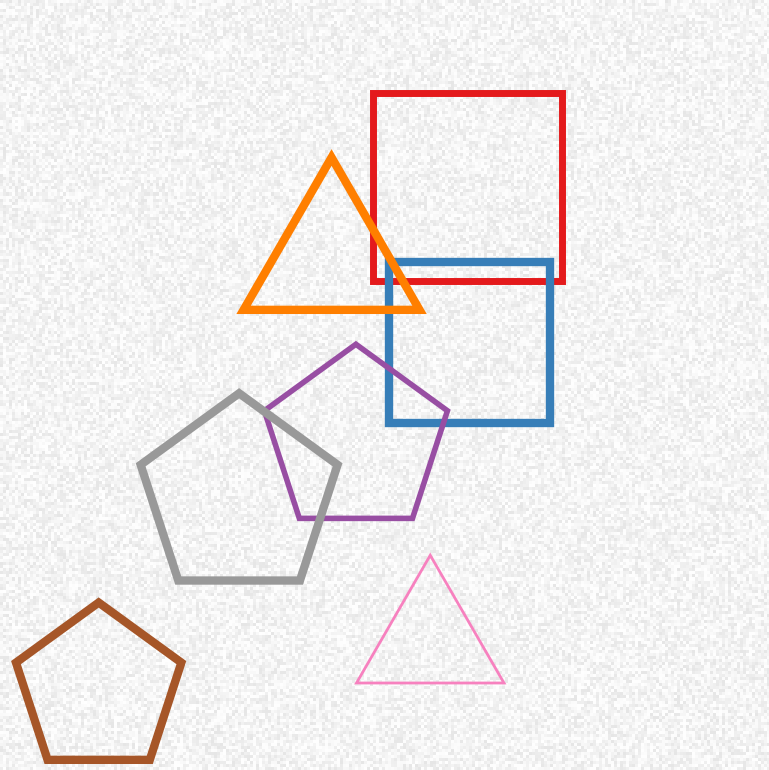[{"shape": "square", "thickness": 2.5, "radius": 0.61, "center": [0.607, 0.757]}, {"shape": "square", "thickness": 3, "radius": 0.52, "center": [0.609, 0.555]}, {"shape": "pentagon", "thickness": 2, "radius": 0.63, "center": [0.462, 0.428]}, {"shape": "triangle", "thickness": 3, "radius": 0.66, "center": [0.431, 0.664]}, {"shape": "pentagon", "thickness": 3, "radius": 0.56, "center": [0.128, 0.105]}, {"shape": "triangle", "thickness": 1, "radius": 0.55, "center": [0.559, 0.168]}, {"shape": "pentagon", "thickness": 3, "radius": 0.67, "center": [0.311, 0.355]}]